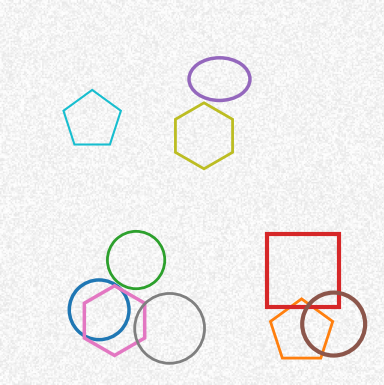[{"shape": "circle", "thickness": 2.5, "radius": 0.39, "center": [0.258, 0.195]}, {"shape": "pentagon", "thickness": 2, "radius": 0.43, "center": [0.783, 0.139]}, {"shape": "circle", "thickness": 2, "radius": 0.37, "center": [0.353, 0.325]}, {"shape": "square", "thickness": 3, "radius": 0.47, "center": [0.787, 0.297]}, {"shape": "oval", "thickness": 2.5, "radius": 0.4, "center": [0.57, 0.794]}, {"shape": "circle", "thickness": 3, "radius": 0.41, "center": [0.867, 0.158]}, {"shape": "hexagon", "thickness": 2.5, "radius": 0.45, "center": [0.297, 0.167]}, {"shape": "circle", "thickness": 2, "radius": 0.45, "center": [0.441, 0.147]}, {"shape": "hexagon", "thickness": 2, "radius": 0.43, "center": [0.53, 0.647]}, {"shape": "pentagon", "thickness": 1.5, "radius": 0.39, "center": [0.239, 0.688]}]